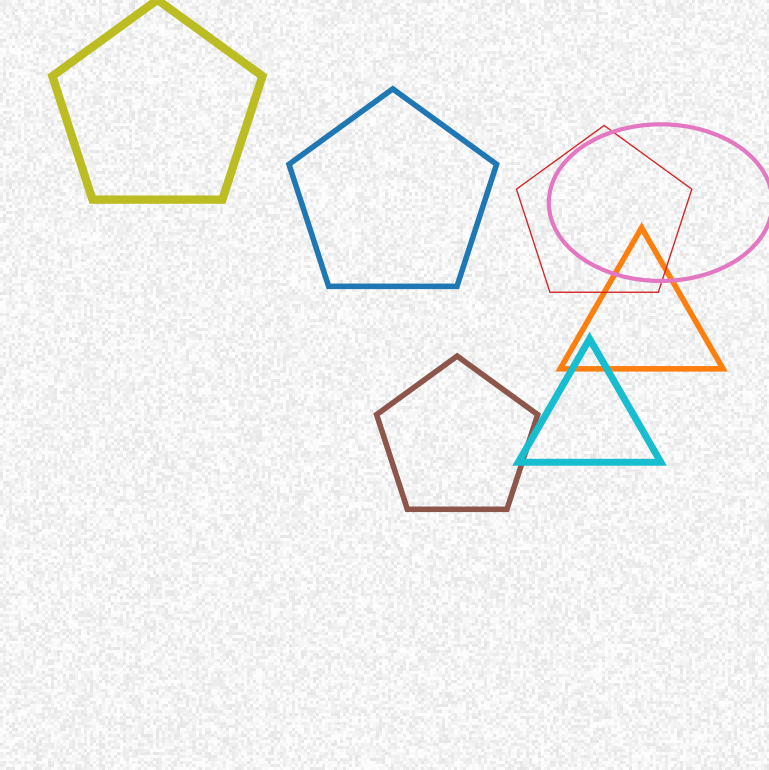[{"shape": "pentagon", "thickness": 2, "radius": 0.71, "center": [0.51, 0.743]}, {"shape": "triangle", "thickness": 2, "radius": 0.61, "center": [0.833, 0.582]}, {"shape": "pentagon", "thickness": 0.5, "radius": 0.6, "center": [0.785, 0.717]}, {"shape": "pentagon", "thickness": 2, "radius": 0.55, "center": [0.594, 0.428]}, {"shape": "oval", "thickness": 1.5, "radius": 0.73, "center": [0.858, 0.737]}, {"shape": "pentagon", "thickness": 3, "radius": 0.72, "center": [0.204, 0.857]}, {"shape": "triangle", "thickness": 2.5, "radius": 0.53, "center": [0.766, 0.453]}]